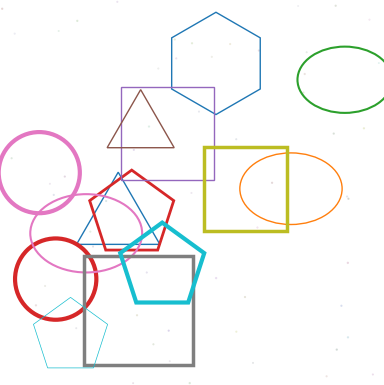[{"shape": "triangle", "thickness": 1, "radius": 0.62, "center": [0.307, 0.428]}, {"shape": "hexagon", "thickness": 1, "radius": 0.66, "center": [0.561, 0.835]}, {"shape": "oval", "thickness": 1, "radius": 0.66, "center": [0.756, 0.51]}, {"shape": "oval", "thickness": 1.5, "radius": 0.61, "center": [0.896, 0.793]}, {"shape": "circle", "thickness": 3, "radius": 0.53, "center": [0.145, 0.275]}, {"shape": "pentagon", "thickness": 2, "radius": 0.57, "center": [0.342, 0.443]}, {"shape": "square", "thickness": 1, "radius": 0.6, "center": [0.435, 0.653]}, {"shape": "triangle", "thickness": 1, "radius": 0.5, "center": [0.365, 0.667]}, {"shape": "oval", "thickness": 1.5, "radius": 0.73, "center": [0.224, 0.394]}, {"shape": "circle", "thickness": 3, "radius": 0.53, "center": [0.102, 0.552]}, {"shape": "square", "thickness": 2.5, "radius": 0.71, "center": [0.359, 0.194]}, {"shape": "square", "thickness": 2.5, "radius": 0.54, "center": [0.638, 0.509]}, {"shape": "pentagon", "thickness": 0.5, "radius": 0.51, "center": [0.183, 0.126]}, {"shape": "pentagon", "thickness": 3, "radius": 0.57, "center": [0.421, 0.307]}]